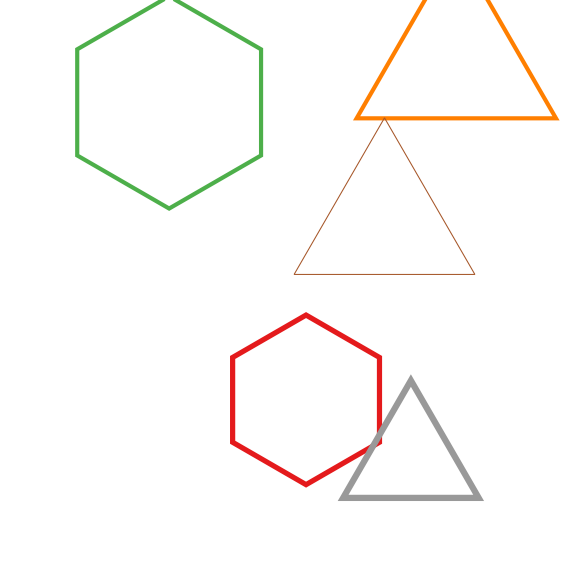[{"shape": "hexagon", "thickness": 2.5, "radius": 0.73, "center": [0.53, 0.307]}, {"shape": "hexagon", "thickness": 2, "radius": 0.92, "center": [0.293, 0.822]}, {"shape": "triangle", "thickness": 2, "radius": 1.0, "center": [0.79, 0.894]}, {"shape": "triangle", "thickness": 0.5, "radius": 0.9, "center": [0.666, 0.614]}, {"shape": "triangle", "thickness": 3, "radius": 0.68, "center": [0.712, 0.205]}]